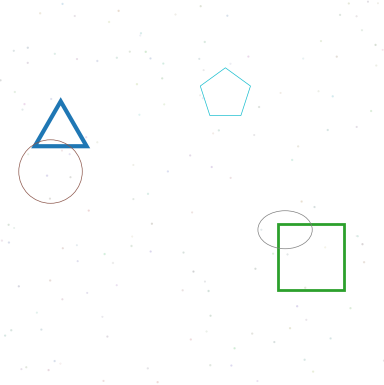[{"shape": "triangle", "thickness": 3, "radius": 0.39, "center": [0.158, 0.659]}, {"shape": "square", "thickness": 2, "radius": 0.43, "center": [0.808, 0.332]}, {"shape": "circle", "thickness": 0.5, "radius": 0.41, "center": [0.131, 0.554]}, {"shape": "oval", "thickness": 0.5, "radius": 0.35, "center": [0.74, 0.403]}, {"shape": "pentagon", "thickness": 0.5, "radius": 0.34, "center": [0.585, 0.755]}]